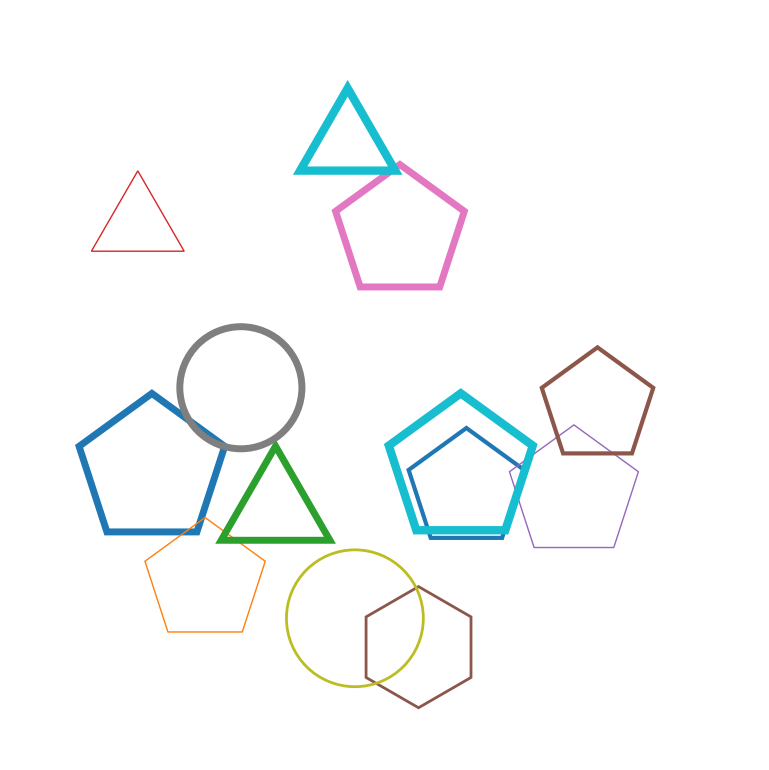[{"shape": "pentagon", "thickness": 2.5, "radius": 0.5, "center": [0.197, 0.39]}, {"shape": "pentagon", "thickness": 1.5, "radius": 0.39, "center": [0.606, 0.365]}, {"shape": "pentagon", "thickness": 0.5, "radius": 0.41, "center": [0.266, 0.246]}, {"shape": "triangle", "thickness": 2.5, "radius": 0.41, "center": [0.358, 0.339]}, {"shape": "triangle", "thickness": 0.5, "radius": 0.35, "center": [0.179, 0.709]}, {"shape": "pentagon", "thickness": 0.5, "radius": 0.44, "center": [0.745, 0.36]}, {"shape": "hexagon", "thickness": 1, "radius": 0.39, "center": [0.544, 0.16]}, {"shape": "pentagon", "thickness": 1.5, "radius": 0.38, "center": [0.776, 0.473]}, {"shape": "pentagon", "thickness": 2.5, "radius": 0.44, "center": [0.519, 0.698]}, {"shape": "circle", "thickness": 2.5, "radius": 0.4, "center": [0.313, 0.496]}, {"shape": "circle", "thickness": 1, "radius": 0.44, "center": [0.461, 0.197]}, {"shape": "pentagon", "thickness": 3, "radius": 0.49, "center": [0.598, 0.391]}, {"shape": "triangle", "thickness": 3, "radius": 0.36, "center": [0.452, 0.814]}]